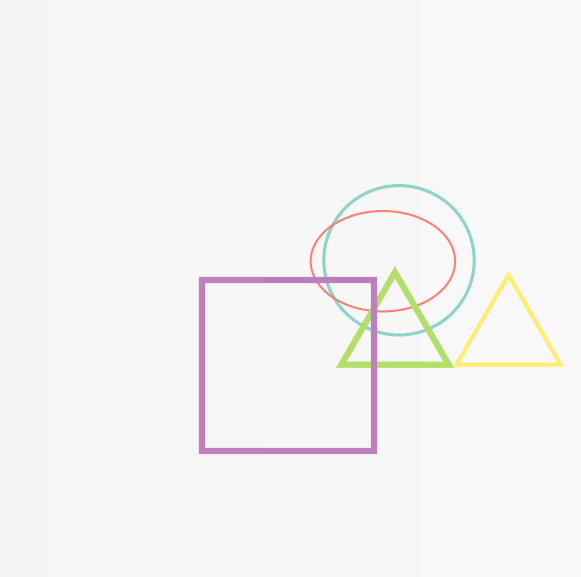[{"shape": "circle", "thickness": 1.5, "radius": 0.65, "center": [0.686, 0.548]}, {"shape": "oval", "thickness": 1, "radius": 0.62, "center": [0.659, 0.547]}, {"shape": "triangle", "thickness": 3, "radius": 0.53, "center": [0.68, 0.421]}, {"shape": "square", "thickness": 3, "radius": 0.74, "center": [0.495, 0.366]}, {"shape": "triangle", "thickness": 2, "radius": 0.52, "center": [0.875, 0.42]}]